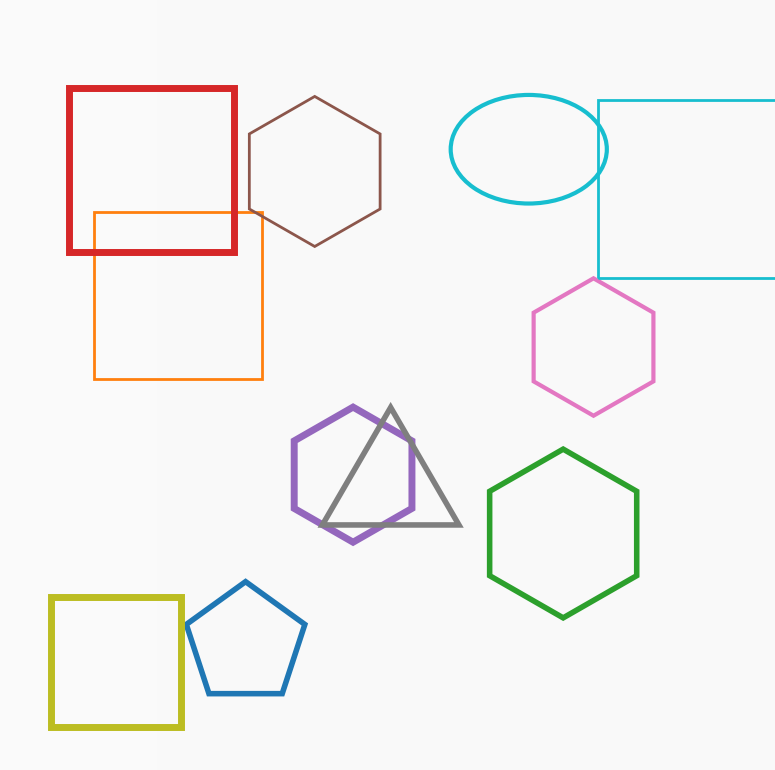[{"shape": "pentagon", "thickness": 2, "radius": 0.4, "center": [0.317, 0.164]}, {"shape": "square", "thickness": 1, "radius": 0.54, "center": [0.229, 0.616]}, {"shape": "hexagon", "thickness": 2, "radius": 0.55, "center": [0.727, 0.307]}, {"shape": "square", "thickness": 2.5, "radius": 0.53, "center": [0.195, 0.779]}, {"shape": "hexagon", "thickness": 2.5, "radius": 0.44, "center": [0.456, 0.384]}, {"shape": "hexagon", "thickness": 1, "radius": 0.49, "center": [0.406, 0.777]}, {"shape": "hexagon", "thickness": 1.5, "radius": 0.45, "center": [0.766, 0.549]}, {"shape": "triangle", "thickness": 2, "radius": 0.51, "center": [0.504, 0.369]}, {"shape": "square", "thickness": 2.5, "radius": 0.42, "center": [0.149, 0.14]}, {"shape": "oval", "thickness": 1.5, "radius": 0.5, "center": [0.682, 0.806]}, {"shape": "square", "thickness": 1, "radius": 0.58, "center": [0.887, 0.754]}]